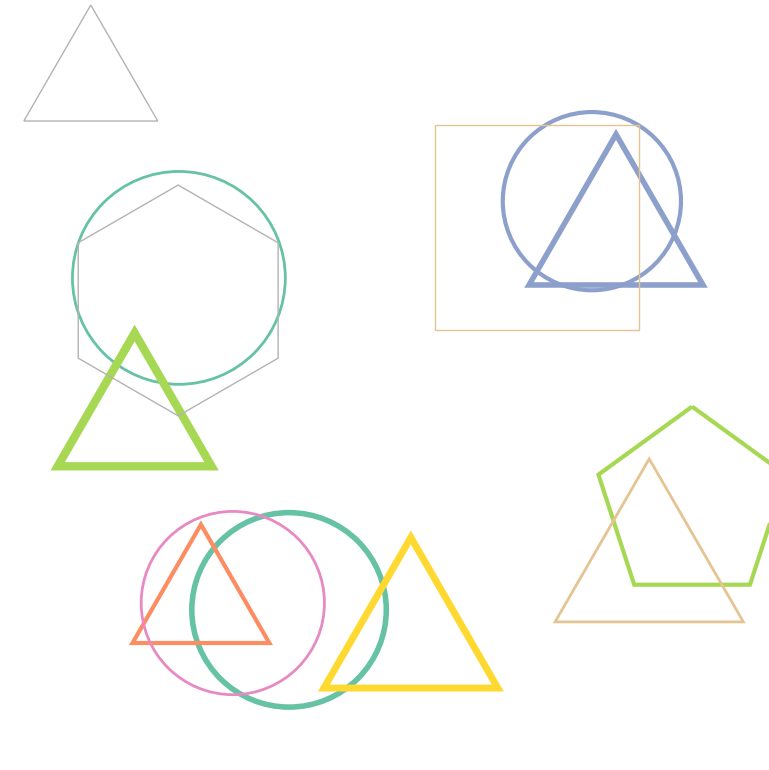[{"shape": "circle", "thickness": 2, "radius": 0.63, "center": [0.375, 0.208]}, {"shape": "circle", "thickness": 1, "radius": 0.69, "center": [0.232, 0.639]}, {"shape": "triangle", "thickness": 1.5, "radius": 0.51, "center": [0.261, 0.216]}, {"shape": "circle", "thickness": 1.5, "radius": 0.58, "center": [0.769, 0.739]}, {"shape": "triangle", "thickness": 2, "radius": 0.65, "center": [0.8, 0.695]}, {"shape": "circle", "thickness": 1, "radius": 0.59, "center": [0.302, 0.217]}, {"shape": "triangle", "thickness": 3, "radius": 0.58, "center": [0.175, 0.452]}, {"shape": "pentagon", "thickness": 1.5, "radius": 0.64, "center": [0.899, 0.344]}, {"shape": "triangle", "thickness": 2.5, "radius": 0.65, "center": [0.534, 0.172]}, {"shape": "triangle", "thickness": 1, "radius": 0.71, "center": [0.843, 0.263]}, {"shape": "square", "thickness": 0.5, "radius": 0.66, "center": [0.697, 0.705]}, {"shape": "hexagon", "thickness": 0.5, "radius": 0.75, "center": [0.231, 0.61]}, {"shape": "triangle", "thickness": 0.5, "radius": 0.5, "center": [0.118, 0.893]}]